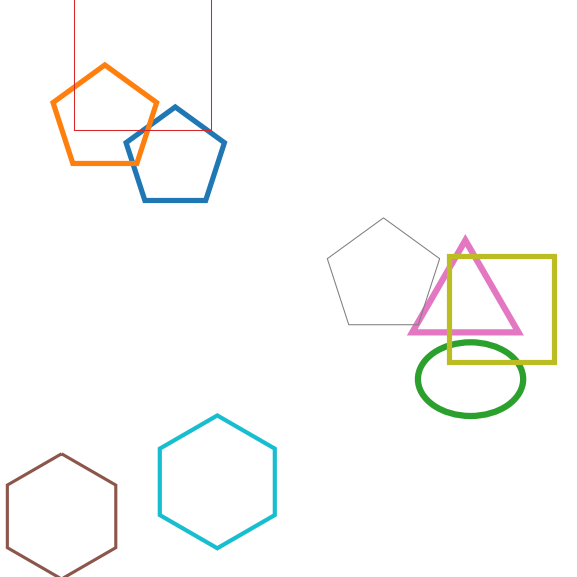[{"shape": "pentagon", "thickness": 2.5, "radius": 0.45, "center": [0.303, 0.724]}, {"shape": "pentagon", "thickness": 2.5, "radius": 0.47, "center": [0.182, 0.792]}, {"shape": "oval", "thickness": 3, "radius": 0.46, "center": [0.815, 0.343]}, {"shape": "square", "thickness": 0.5, "radius": 0.59, "center": [0.247, 0.892]}, {"shape": "hexagon", "thickness": 1.5, "radius": 0.54, "center": [0.107, 0.105]}, {"shape": "triangle", "thickness": 3, "radius": 0.53, "center": [0.806, 0.477]}, {"shape": "pentagon", "thickness": 0.5, "radius": 0.51, "center": [0.664, 0.52]}, {"shape": "square", "thickness": 2.5, "radius": 0.46, "center": [0.869, 0.464]}, {"shape": "hexagon", "thickness": 2, "radius": 0.57, "center": [0.376, 0.165]}]